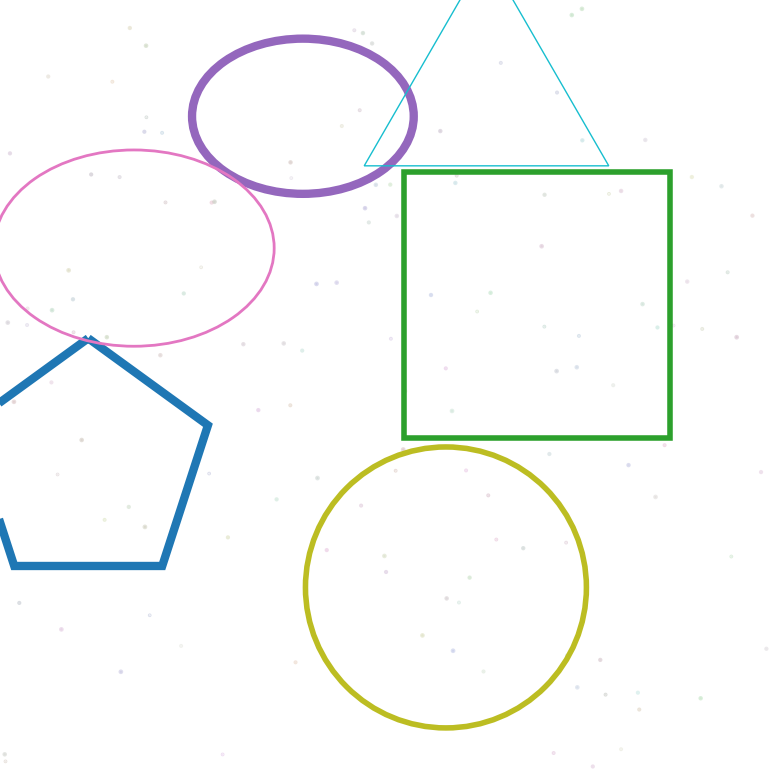[{"shape": "pentagon", "thickness": 3, "radius": 0.82, "center": [0.115, 0.397]}, {"shape": "square", "thickness": 2, "radius": 0.86, "center": [0.698, 0.604]}, {"shape": "oval", "thickness": 3, "radius": 0.72, "center": [0.393, 0.849]}, {"shape": "oval", "thickness": 1, "radius": 0.91, "center": [0.174, 0.678]}, {"shape": "circle", "thickness": 2, "radius": 0.91, "center": [0.579, 0.237]}, {"shape": "triangle", "thickness": 0.5, "radius": 0.92, "center": [0.632, 0.876]}]